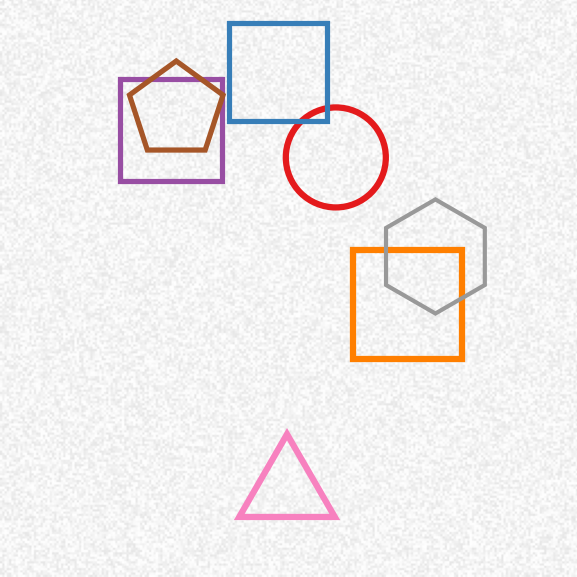[{"shape": "circle", "thickness": 3, "radius": 0.43, "center": [0.582, 0.727]}, {"shape": "square", "thickness": 2.5, "radius": 0.43, "center": [0.482, 0.874]}, {"shape": "square", "thickness": 2.5, "radius": 0.44, "center": [0.296, 0.775]}, {"shape": "square", "thickness": 3, "radius": 0.47, "center": [0.706, 0.472]}, {"shape": "pentagon", "thickness": 2.5, "radius": 0.43, "center": [0.305, 0.808]}, {"shape": "triangle", "thickness": 3, "radius": 0.48, "center": [0.497, 0.152]}, {"shape": "hexagon", "thickness": 2, "radius": 0.49, "center": [0.754, 0.555]}]